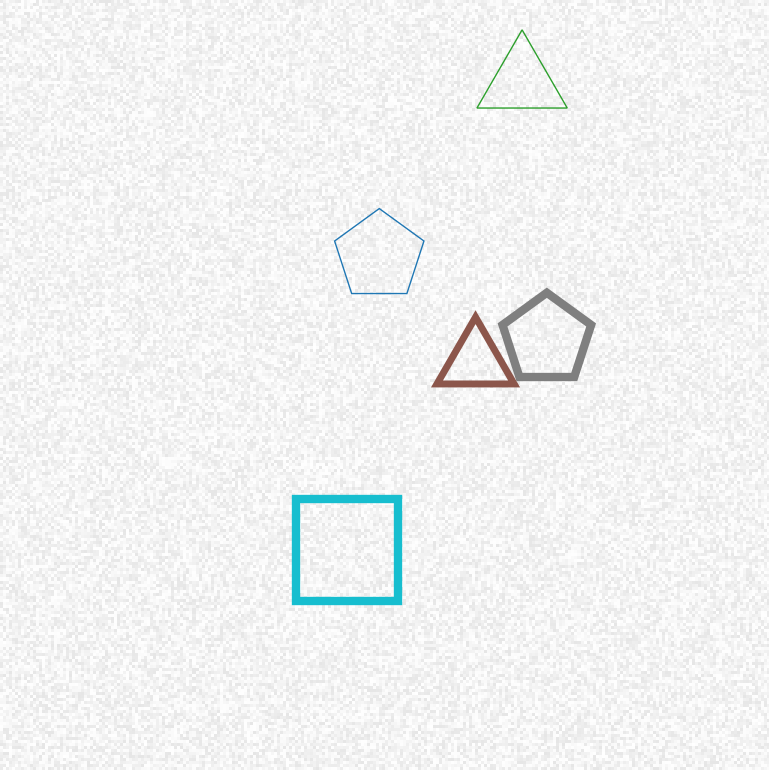[{"shape": "pentagon", "thickness": 0.5, "radius": 0.31, "center": [0.493, 0.668]}, {"shape": "triangle", "thickness": 0.5, "radius": 0.34, "center": [0.678, 0.894]}, {"shape": "triangle", "thickness": 2.5, "radius": 0.29, "center": [0.618, 0.53]}, {"shape": "pentagon", "thickness": 3, "radius": 0.3, "center": [0.71, 0.559]}, {"shape": "square", "thickness": 3, "radius": 0.33, "center": [0.451, 0.285]}]